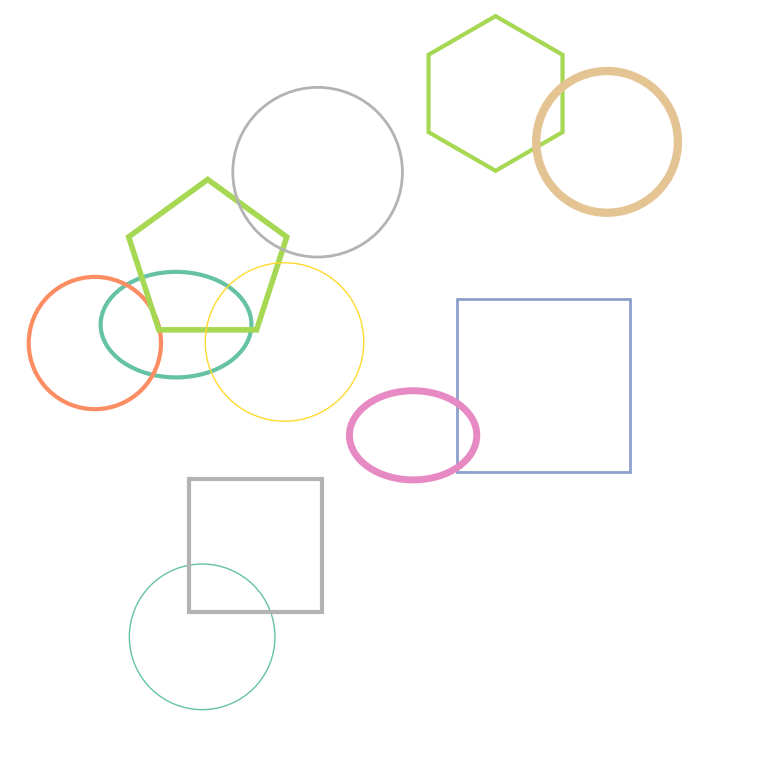[{"shape": "circle", "thickness": 0.5, "radius": 0.47, "center": [0.263, 0.173]}, {"shape": "oval", "thickness": 1.5, "radius": 0.49, "center": [0.229, 0.578]}, {"shape": "circle", "thickness": 1.5, "radius": 0.43, "center": [0.123, 0.555]}, {"shape": "square", "thickness": 1, "radius": 0.56, "center": [0.705, 0.499]}, {"shape": "oval", "thickness": 2.5, "radius": 0.41, "center": [0.537, 0.435]}, {"shape": "pentagon", "thickness": 2, "radius": 0.54, "center": [0.27, 0.659]}, {"shape": "hexagon", "thickness": 1.5, "radius": 0.5, "center": [0.644, 0.879]}, {"shape": "circle", "thickness": 0.5, "radius": 0.51, "center": [0.37, 0.556]}, {"shape": "circle", "thickness": 3, "radius": 0.46, "center": [0.788, 0.816]}, {"shape": "square", "thickness": 1.5, "radius": 0.43, "center": [0.331, 0.292]}, {"shape": "circle", "thickness": 1, "radius": 0.55, "center": [0.412, 0.776]}]